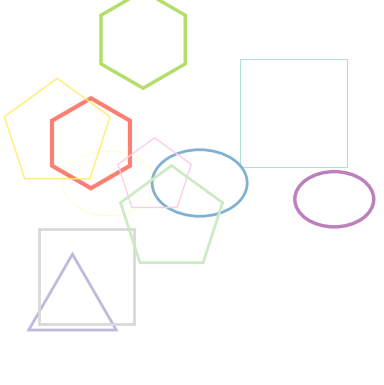[{"shape": "square", "thickness": 0.5, "radius": 0.7, "center": [0.763, 0.707]}, {"shape": "oval", "thickness": 0.5, "radius": 0.6, "center": [0.283, 0.523]}, {"shape": "triangle", "thickness": 2, "radius": 0.66, "center": [0.188, 0.208]}, {"shape": "hexagon", "thickness": 3, "radius": 0.58, "center": [0.236, 0.628]}, {"shape": "oval", "thickness": 2, "radius": 0.62, "center": [0.519, 0.525]}, {"shape": "hexagon", "thickness": 2.5, "radius": 0.63, "center": [0.372, 0.897]}, {"shape": "pentagon", "thickness": 1, "radius": 0.5, "center": [0.401, 0.542]}, {"shape": "square", "thickness": 2, "radius": 0.61, "center": [0.224, 0.282]}, {"shape": "oval", "thickness": 2.5, "radius": 0.51, "center": [0.868, 0.482]}, {"shape": "pentagon", "thickness": 2, "radius": 0.7, "center": [0.446, 0.431]}, {"shape": "pentagon", "thickness": 1, "radius": 0.72, "center": [0.149, 0.652]}]